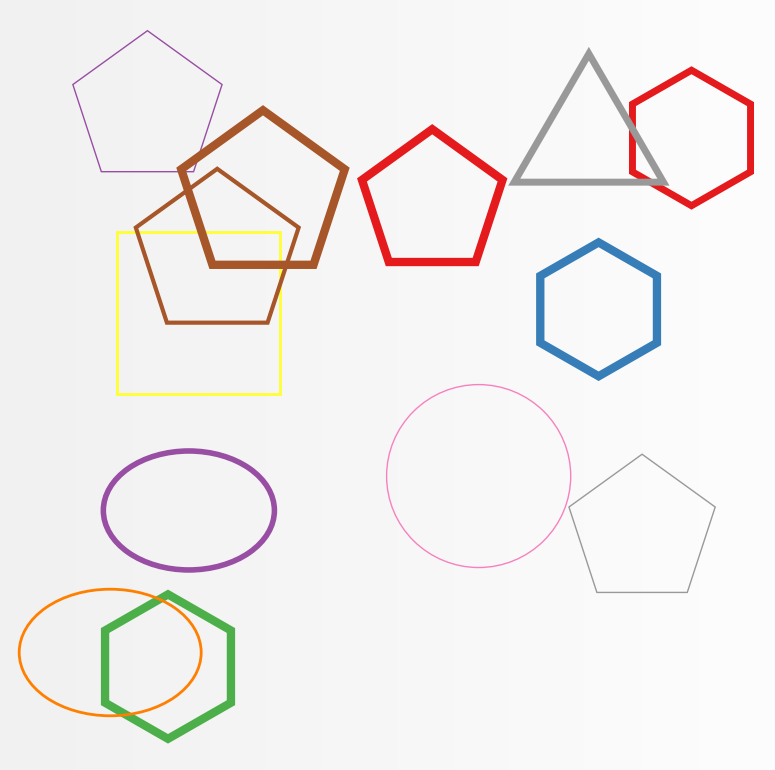[{"shape": "pentagon", "thickness": 3, "radius": 0.48, "center": [0.558, 0.737]}, {"shape": "hexagon", "thickness": 2.5, "radius": 0.44, "center": [0.892, 0.821]}, {"shape": "hexagon", "thickness": 3, "radius": 0.43, "center": [0.772, 0.598]}, {"shape": "hexagon", "thickness": 3, "radius": 0.47, "center": [0.217, 0.134]}, {"shape": "pentagon", "thickness": 0.5, "radius": 0.51, "center": [0.19, 0.859]}, {"shape": "oval", "thickness": 2, "radius": 0.55, "center": [0.244, 0.337]}, {"shape": "oval", "thickness": 1, "radius": 0.59, "center": [0.142, 0.153]}, {"shape": "square", "thickness": 1, "radius": 0.53, "center": [0.256, 0.593]}, {"shape": "pentagon", "thickness": 3, "radius": 0.55, "center": [0.339, 0.746]}, {"shape": "pentagon", "thickness": 1.5, "radius": 0.55, "center": [0.28, 0.67]}, {"shape": "circle", "thickness": 0.5, "radius": 0.59, "center": [0.618, 0.382]}, {"shape": "triangle", "thickness": 2.5, "radius": 0.56, "center": [0.76, 0.819]}, {"shape": "pentagon", "thickness": 0.5, "radius": 0.5, "center": [0.828, 0.311]}]